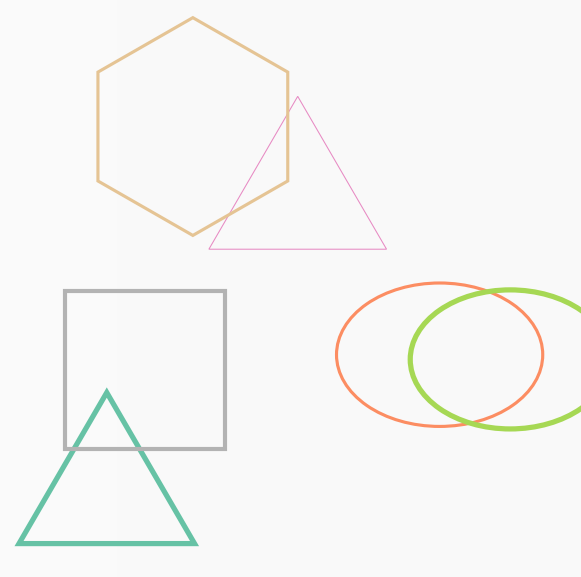[{"shape": "triangle", "thickness": 2.5, "radius": 0.87, "center": [0.184, 0.145]}, {"shape": "oval", "thickness": 1.5, "radius": 0.89, "center": [0.756, 0.385]}, {"shape": "triangle", "thickness": 0.5, "radius": 0.88, "center": [0.512, 0.656]}, {"shape": "oval", "thickness": 2.5, "radius": 0.86, "center": [0.878, 0.377]}, {"shape": "hexagon", "thickness": 1.5, "radius": 0.94, "center": [0.332, 0.78]}, {"shape": "square", "thickness": 2, "radius": 0.69, "center": [0.25, 0.358]}]